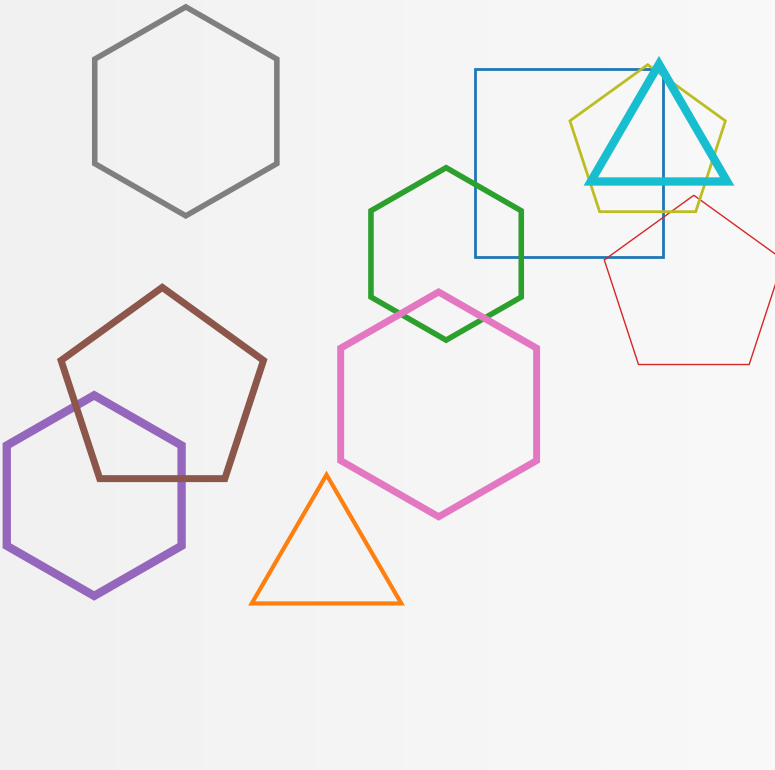[{"shape": "square", "thickness": 1, "radius": 0.61, "center": [0.734, 0.789]}, {"shape": "triangle", "thickness": 1.5, "radius": 0.56, "center": [0.421, 0.272]}, {"shape": "hexagon", "thickness": 2, "radius": 0.56, "center": [0.576, 0.67]}, {"shape": "pentagon", "thickness": 0.5, "radius": 0.61, "center": [0.895, 0.625]}, {"shape": "hexagon", "thickness": 3, "radius": 0.65, "center": [0.122, 0.356]}, {"shape": "pentagon", "thickness": 2.5, "radius": 0.69, "center": [0.209, 0.489]}, {"shape": "hexagon", "thickness": 2.5, "radius": 0.73, "center": [0.566, 0.475]}, {"shape": "hexagon", "thickness": 2, "radius": 0.68, "center": [0.24, 0.855]}, {"shape": "pentagon", "thickness": 1, "radius": 0.53, "center": [0.836, 0.81]}, {"shape": "triangle", "thickness": 3, "radius": 0.51, "center": [0.85, 0.815]}]